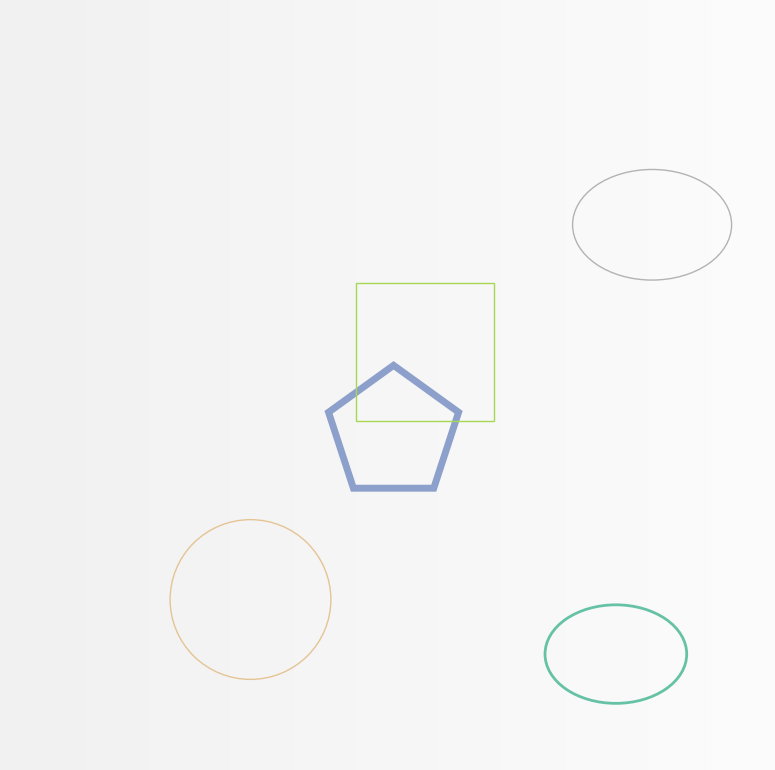[{"shape": "oval", "thickness": 1, "radius": 0.46, "center": [0.795, 0.151]}, {"shape": "pentagon", "thickness": 2.5, "radius": 0.44, "center": [0.508, 0.437]}, {"shape": "square", "thickness": 0.5, "radius": 0.45, "center": [0.549, 0.543]}, {"shape": "circle", "thickness": 0.5, "radius": 0.52, "center": [0.323, 0.221]}, {"shape": "oval", "thickness": 0.5, "radius": 0.51, "center": [0.841, 0.708]}]